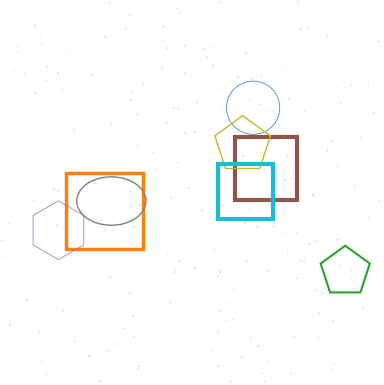[{"shape": "circle", "thickness": 0.5, "radius": 0.35, "center": [0.657, 0.72]}, {"shape": "square", "thickness": 2.5, "radius": 0.5, "center": [0.272, 0.452]}, {"shape": "pentagon", "thickness": 1.5, "radius": 0.34, "center": [0.897, 0.295]}, {"shape": "hexagon", "thickness": 0.5, "radius": 0.38, "center": [0.152, 0.402]}, {"shape": "square", "thickness": 3, "radius": 0.41, "center": [0.69, 0.563]}, {"shape": "oval", "thickness": 1, "radius": 0.45, "center": [0.289, 0.478]}, {"shape": "pentagon", "thickness": 1, "radius": 0.38, "center": [0.63, 0.624]}, {"shape": "square", "thickness": 3, "radius": 0.36, "center": [0.637, 0.502]}]